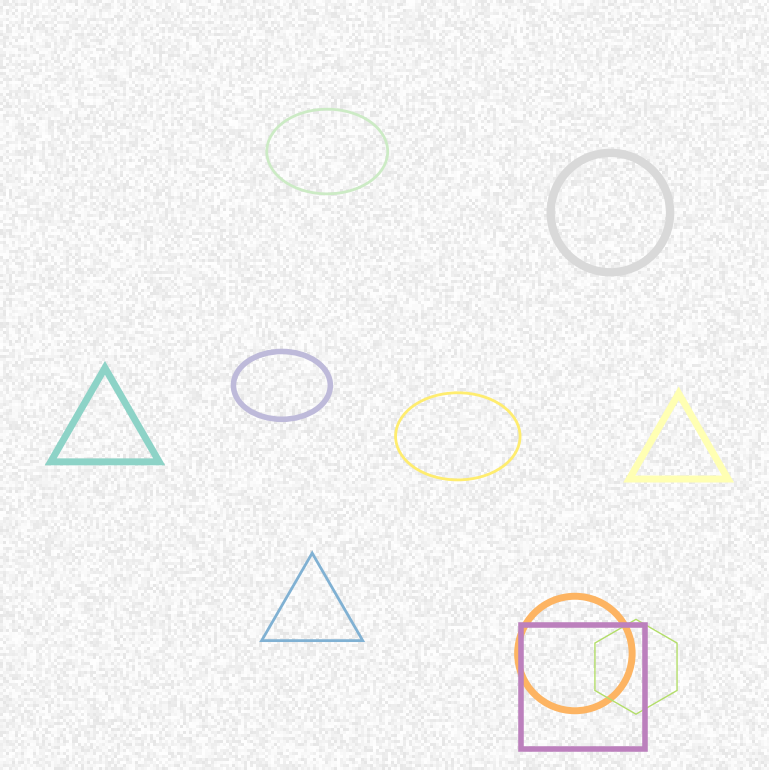[{"shape": "triangle", "thickness": 2.5, "radius": 0.41, "center": [0.136, 0.441]}, {"shape": "triangle", "thickness": 2.5, "radius": 0.37, "center": [0.881, 0.415]}, {"shape": "oval", "thickness": 2, "radius": 0.31, "center": [0.366, 0.499]}, {"shape": "triangle", "thickness": 1, "radius": 0.38, "center": [0.405, 0.206]}, {"shape": "circle", "thickness": 2.5, "radius": 0.37, "center": [0.747, 0.151]}, {"shape": "hexagon", "thickness": 0.5, "radius": 0.31, "center": [0.826, 0.134]}, {"shape": "circle", "thickness": 3, "radius": 0.39, "center": [0.793, 0.724]}, {"shape": "square", "thickness": 2, "radius": 0.4, "center": [0.757, 0.108]}, {"shape": "oval", "thickness": 1, "radius": 0.39, "center": [0.425, 0.803]}, {"shape": "oval", "thickness": 1, "radius": 0.4, "center": [0.595, 0.433]}]